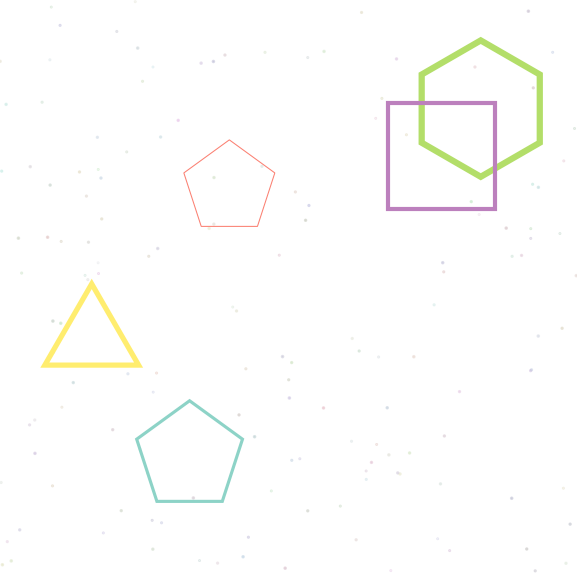[{"shape": "pentagon", "thickness": 1.5, "radius": 0.48, "center": [0.328, 0.209]}, {"shape": "pentagon", "thickness": 0.5, "radius": 0.41, "center": [0.397, 0.674]}, {"shape": "hexagon", "thickness": 3, "radius": 0.59, "center": [0.832, 0.811]}, {"shape": "square", "thickness": 2, "radius": 0.46, "center": [0.764, 0.729]}, {"shape": "triangle", "thickness": 2.5, "radius": 0.47, "center": [0.159, 0.414]}]